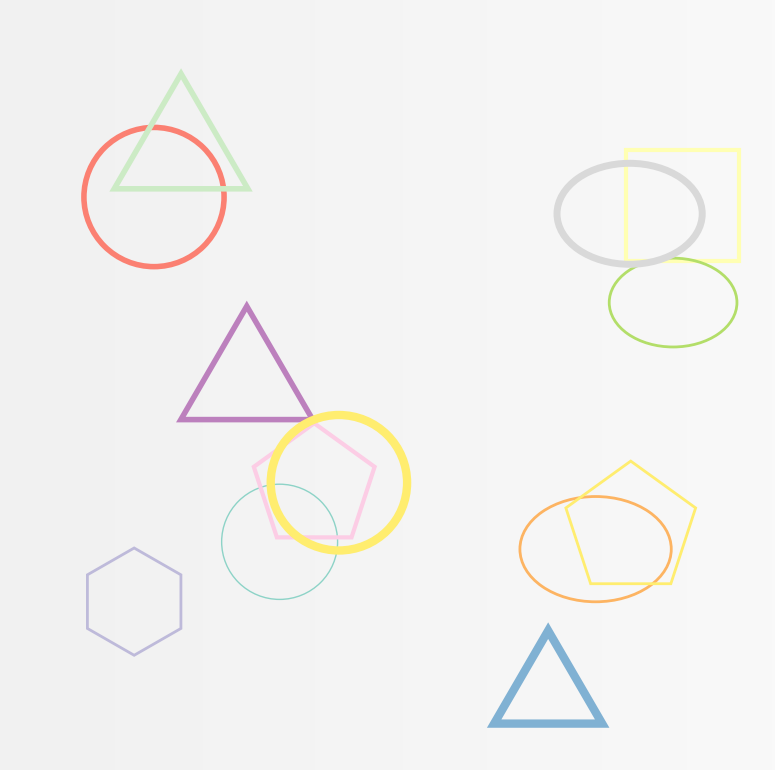[{"shape": "circle", "thickness": 0.5, "radius": 0.37, "center": [0.361, 0.296]}, {"shape": "square", "thickness": 1.5, "radius": 0.36, "center": [0.881, 0.733]}, {"shape": "hexagon", "thickness": 1, "radius": 0.35, "center": [0.173, 0.219]}, {"shape": "circle", "thickness": 2, "radius": 0.45, "center": [0.199, 0.744]}, {"shape": "triangle", "thickness": 3, "radius": 0.4, "center": [0.707, 0.1]}, {"shape": "oval", "thickness": 1, "radius": 0.49, "center": [0.769, 0.287]}, {"shape": "oval", "thickness": 1, "radius": 0.41, "center": [0.869, 0.607]}, {"shape": "pentagon", "thickness": 1.5, "radius": 0.41, "center": [0.405, 0.368]}, {"shape": "oval", "thickness": 2.5, "radius": 0.47, "center": [0.812, 0.722]}, {"shape": "triangle", "thickness": 2, "radius": 0.49, "center": [0.318, 0.504]}, {"shape": "triangle", "thickness": 2, "radius": 0.5, "center": [0.234, 0.805]}, {"shape": "circle", "thickness": 3, "radius": 0.44, "center": [0.437, 0.373]}, {"shape": "pentagon", "thickness": 1, "radius": 0.44, "center": [0.814, 0.313]}]